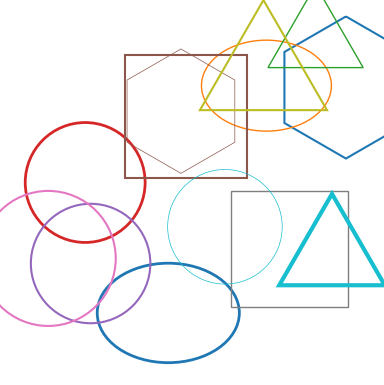[{"shape": "oval", "thickness": 2, "radius": 0.92, "center": [0.437, 0.187]}, {"shape": "hexagon", "thickness": 1.5, "radius": 0.92, "center": [0.899, 0.773]}, {"shape": "oval", "thickness": 1, "radius": 0.84, "center": [0.692, 0.778]}, {"shape": "triangle", "thickness": 1, "radius": 0.71, "center": [0.82, 0.896]}, {"shape": "circle", "thickness": 2, "radius": 0.78, "center": [0.221, 0.526]}, {"shape": "circle", "thickness": 1.5, "radius": 0.78, "center": [0.235, 0.316]}, {"shape": "square", "thickness": 1.5, "radius": 0.79, "center": [0.482, 0.697]}, {"shape": "hexagon", "thickness": 0.5, "radius": 0.81, "center": [0.47, 0.711]}, {"shape": "circle", "thickness": 1.5, "radius": 0.88, "center": [0.125, 0.329]}, {"shape": "square", "thickness": 1, "radius": 0.76, "center": [0.752, 0.353]}, {"shape": "triangle", "thickness": 1.5, "radius": 0.95, "center": [0.684, 0.809]}, {"shape": "circle", "thickness": 0.5, "radius": 0.74, "center": [0.584, 0.411]}, {"shape": "triangle", "thickness": 3, "radius": 0.79, "center": [0.862, 0.338]}]